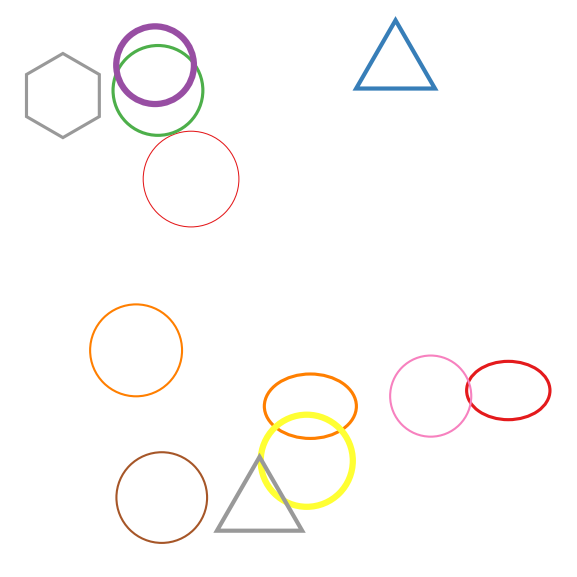[{"shape": "oval", "thickness": 1.5, "radius": 0.36, "center": [0.88, 0.323]}, {"shape": "circle", "thickness": 0.5, "radius": 0.41, "center": [0.331, 0.689]}, {"shape": "triangle", "thickness": 2, "radius": 0.39, "center": [0.685, 0.885]}, {"shape": "circle", "thickness": 1.5, "radius": 0.39, "center": [0.274, 0.843]}, {"shape": "circle", "thickness": 3, "radius": 0.34, "center": [0.269, 0.886]}, {"shape": "oval", "thickness": 1.5, "radius": 0.4, "center": [0.537, 0.296]}, {"shape": "circle", "thickness": 1, "radius": 0.4, "center": [0.236, 0.392]}, {"shape": "circle", "thickness": 3, "radius": 0.4, "center": [0.531, 0.201]}, {"shape": "circle", "thickness": 1, "radius": 0.39, "center": [0.28, 0.138]}, {"shape": "circle", "thickness": 1, "radius": 0.35, "center": [0.746, 0.313]}, {"shape": "triangle", "thickness": 2, "radius": 0.43, "center": [0.449, 0.123]}, {"shape": "hexagon", "thickness": 1.5, "radius": 0.36, "center": [0.109, 0.834]}]